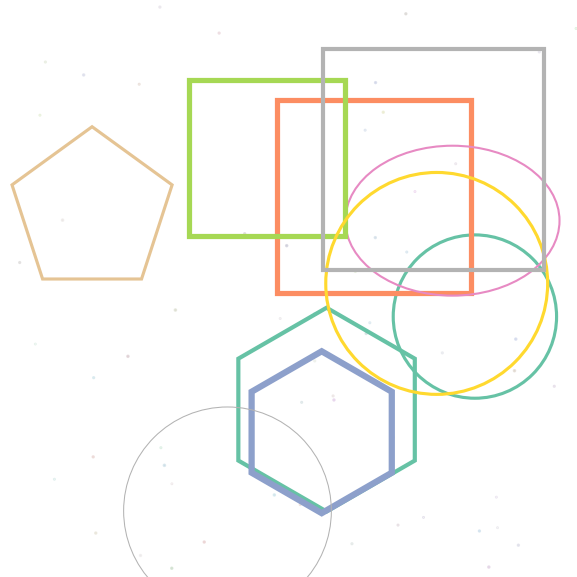[{"shape": "hexagon", "thickness": 2, "radius": 0.88, "center": [0.565, 0.29]}, {"shape": "circle", "thickness": 1.5, "radius": 0.71, "center": [0.822, 0.451]}, {"shape": "square", "thickness": 2.5, "radius": 0.84, "center": [0.648, 0.659]}, {"shape": "hexagon", "thickness": 3, "radius": 0.7, "center": [0.557, 0.251]}, {"shape": "oval", "thickness": 1, "radius": 0.93, "center": [0.783, 0.617]}, {"shape": "square", "thickness": 2.5, "radius": 0.68, "center": [0.462, 0.726]}, {"shape": "circle", "thickness": 1.5, "radius": 0.96, "center": [0.756, 0.508]}, {"shape": "pentagon", "thickness": 1.5, "radius": 0.73, "center": [0.159, 0.634]}, {"shape": "circle", "thickness": 0.5, "radius": 0.9, "center": [0.394, 0.115]}, {"shape": "square", "thickness": 2, "radius": 0.96, "center": [0.75, 0.723]}]